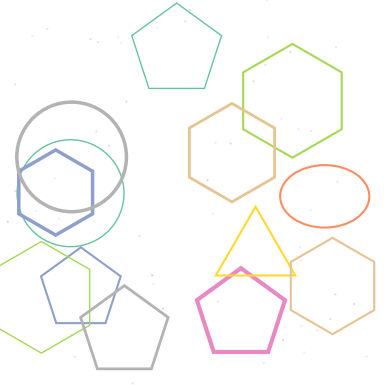[{"shape": "pentagon", "thickness": 1, "radius": 0.61, "center": [0.459, 0.869]}, {"shape": "circle", "thickness": 1, "radius": 0.69, "center": [0.183, 0.498]}, {"shape": "oval", "thickness": 1.5, "radius": 0.58, "center": [0.843, 0.49]}, {"shape": "hexagon", "thickness": 2.5, "radius": 0.55, "center": [0.145, 0.5]}, {"shape": "pentagon", "thickness": 1.5, "radius": 0.54, "center": [0.21, 0.249]}, {"shape": "pentagon", "thickness": 3, "radius": 0.6, "center": [0.626, 0.183]}, {"shape": "hexagon", "thickness": 1.5, "radius": 0.74, "center": [0.76, 0.738]}, {"shape": "hexagon", "thickness": 1, "radius": 0.72, "center": [0.107, 0.228]}, {"shape": "triangle", "thickness": 1.5, "radius": 0.6, "center": [0.664, 0.344]}, {"shape": "hexagon", "thickness": 2, "radius": 0.64, "center": [0.603, 0.603]}, {"shape": "hexagon", "thickness": 1.5, "radius": 0.63, "center": [0.864, 0.257]}, {"shape": "pentagon", "thickness": 2, "radius": 0.6, "center": [0.323, 0.139]}, {"shape": "circle", "thickness": 2.5, "radius": 0.71, "center": [0.186, 0.592]}]